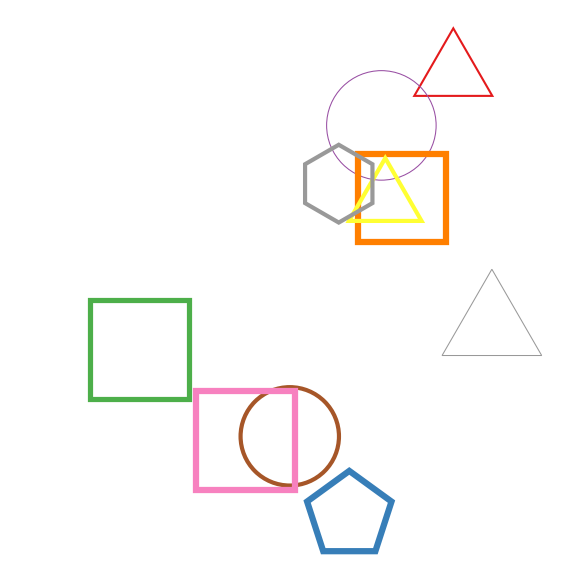[{"shape": "triangle", "thickness": 1, "radius": 0.39, "center": [0.785, 0.872]}, {"shape": "pentagon", "thickness": 3, "radius": 0.38, "center": [0.605, 0.107]}, {"shape": "square", "thickness": 2.5, "radius": 0.43, "center": [0.242, 0.394]}, {"shape": "circle", "thickness": 0.5, "radius": 0.47, "center": [0.66, 0.782]}, {"shape": "square", "thickness": 3, "radius": 0.38, "center": [0.696, 0.656]}, {"shape": "triangle", "thickness": 2, "radius": 0.36, "center": [0.667, 0.653]}, {"shape": "circle", "thickness": 2, "radius": 0.43, "center": [0.502, 0.244]}, {"shape": "square", "thickness": 3, "radius": 0.43, "center": [0.425, 0.236]}, {"shape": "hexagon", "thickness": 2, "radius": 0.34, "center": [0.587, 0.681]}, {"shape": "triangle", "thickness": 0.5, "radius": 0.5, "center": [0.852, 0.433]}]